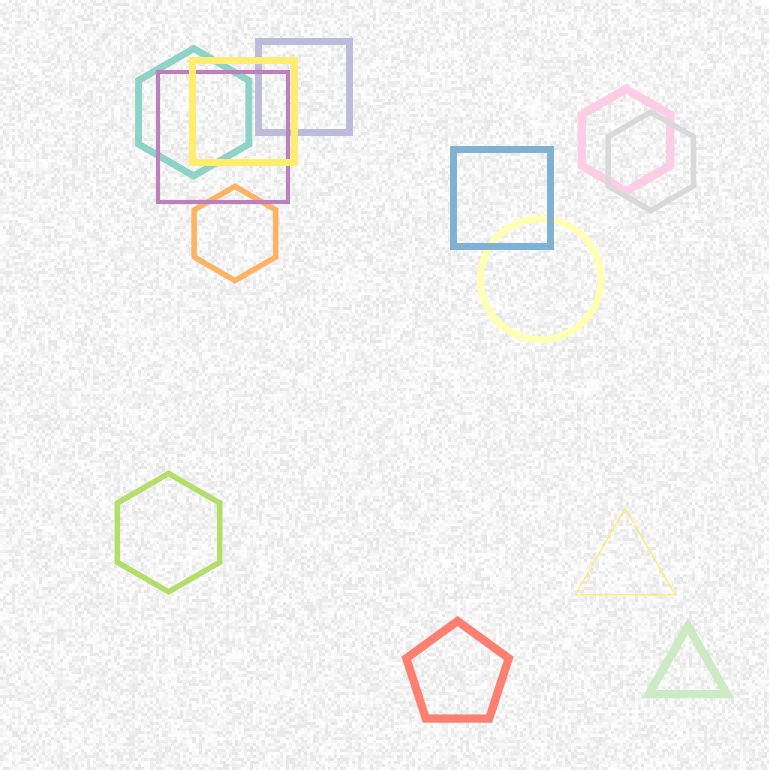[{"shape": "hexagon", "thickness": 2.5, "radius": 0.41, "center": [0.252, 0.854]}, {"shape": "circle", "thickness": 2.5, "radius": 0.39, "center": [0.702, 0.637]}, {"shape": "square", "thickness": 2.5, "radius": 0.3, "center": [0.394, 0.888]}, {"shape": "pentagon", "thickness": 3, "radius": 0.35, "center": [0.594, 0.123]}, {"shape": "square", "thickness": 2.5, "radius": 0.31, "center": [0.651, 0.743]}, {"shape": "hexagon", "thickness": 2, "radius": 0.31, "center": [0.305, 0.697]}, {"shape": "hexagon", "thickness": 2, "radius": 0.38, "center": [0.219, 0.308]}, {"shape": "hexagon", "thickness": 3, "radius": 0.33, "center": [0.813, 0.818]}, {"shape": "hexagon", "thickness": 2, "radius": 0.32, "center": [0.845, 0.79]}, {"shape": "square", "thickness": 1.5, "radius": 0.42, "center": [0.289, 0.822]}, {"shape": "triangle", "thickness": 3, "radius": 0.29, "center": [0.893, 0.128]}, {"shape": "triangle", "thickness": 0.5, "radius": 0.37, "center": [0.812, 0.265]}, {"shape": "square", "thickness": 2.5, "radius": 0.33, "center": [0.316, 0.856]}]